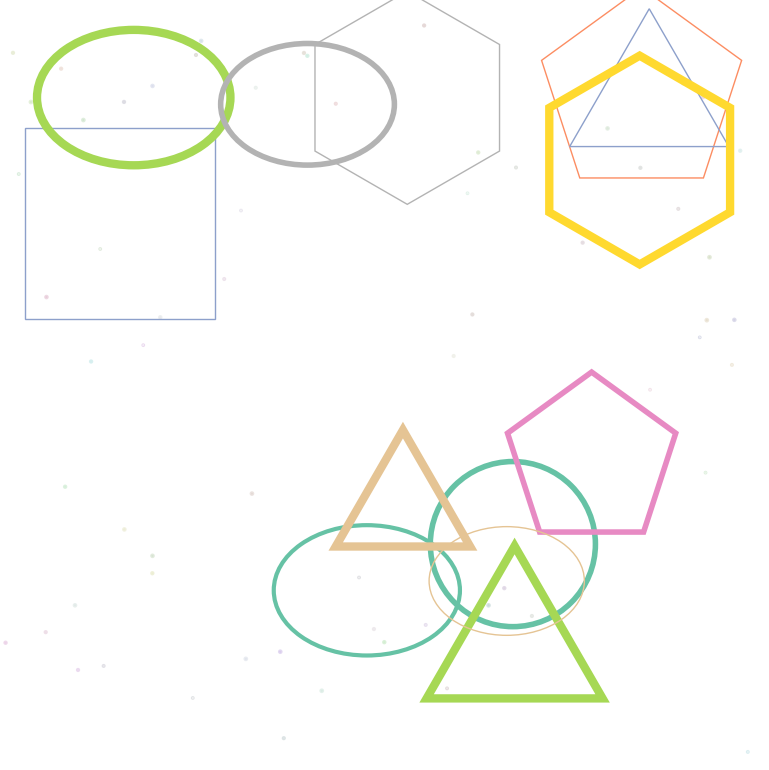[{"shape": "oval", "thickness": 1.5, "radius": 0.6, "center": [0.476, 0.233]}, {"shape": "circle", "thickness": 2, "radius": 0.54, "center": [0.666, 0.293]}, {"shape": "pentagon", "thickness": 0.5, "radius": 0.68, "center": [0.833, 0.879]}, {"shape": "square", "thickness": 0.5, "radius": 0.62, "center": [0.156, 0.71]}, {"shape": "triangle", "thickness": 0.5, "radius": 0.6, "center": [0.843, 0.869]}, {"shape": "pentagon", "thickness": 2, "radius": 0.57, "center": [0.768, 0.402]}, {"shape": "triangle", "thickness": 3, "radius": 0.66, "center": [0.668, 0.159]}, {"shape": "oval", "thickness": 3, "radius": 0.63, "center": [0.174, 0.873]}, {"shape": "hexagon", "thickness": 3, "radius": 0.68, "center": [0.831, 0.792]}, {"shape": "oval", "thickness": 0.5, "radius": 0.5, "center": [0.658, 0.245]}, {"shape": "triangle", "thickness": 3, "radius": 0.5, "center": [0.523, 0.341]}, {"shape": "hexagon", "thickness": 0.5, "radius": 0.69, "center": [0.529, 0.873]}, {"shape": "oval", "thickness": 2, "radius": 0.56, "center": [0.399, 0.865]}]